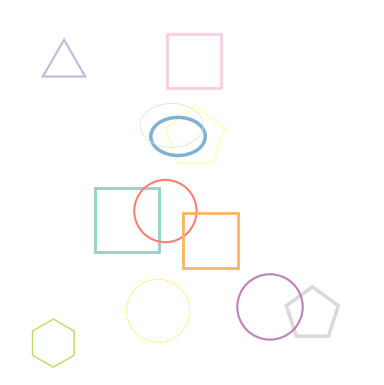[{"shape": "square", "thickness": 2, "radius": 0.42, "center": [0.33, 0.428]}, {"shape": "pentagon", "thickness": 1, "radius": 0.4, "center": [0.507, 0.642]}, {"shape": "triangle", "thickness": 1.5, "radius": 0.32, "center": [0.166, 0.833]}, {"shape": "circle", "thickness": 1.5, "radius": 0.4, "center": [0.43, 0.452]}, {"shape": "oval", "thickness": 2.5, "radius": 0.35, "center": [0.462, 0.646]}, {"shape": "square", "thickness": 2, "radius": 0.36, "center": [0.547, 0.376]}, {"shape": "hexagon", "thickness": 1, "radius": 0.31, "center": [0.138, 0.109]}, {"shape": "square", "thickness": 2, "radius": 0.35, "center": [0.504, 0.841]}, {"shape": "pentagon", "thickness": 2.5, "radius": 0.35, "center": [0.811, 0.184]}, {"shape": "circle", "thickness": 1.5, "radius": 0.42, "center": [0.701, 0.203]}, {"shape": "oval", "thickness": 0.5, "radius": 0.41, "center": [0.446, 0.674]}, {"shape": "circle", "thickness": 0.5, "radius": 0.41, "center": [0.411, 0.193]}]